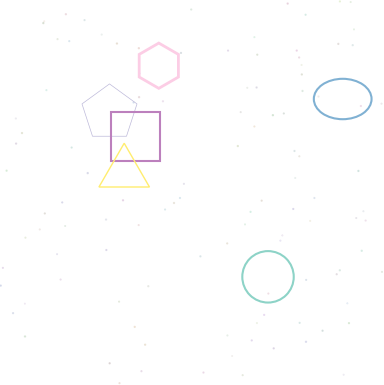[{"shape": "circle", "thickness": 1.5, "radius": 0.33, "center": [0.696, 0.281]}, {"shape": "pentagon", "thickness": 0.5, "radius": 0.38, "center": [0.284, 0.707]}, {"shape": "oval", "thickness": 1.5, "radius": 0.37, "center": [0.89, 0.743]}, {"shape": "hexagon", "thickness": 2, "radius": 0.29, "center": [0.412, 0.829]}, {"shape": "square", "thickness": 1.5, "radius": 0.32, "center": [0.352, 0.645]}, {"shape": "triangle", "thickness": 1, "radius": 0.38, "center": [0.323, 0.552]}]